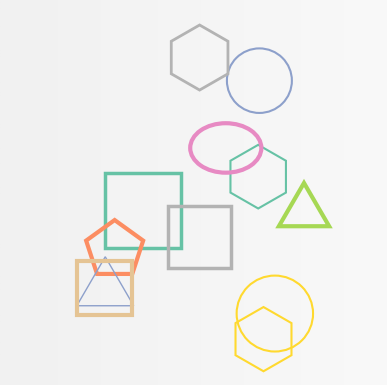[{"shape": "square", "thickness": 2.5, "radius": 0.49, "center": [0.37, 0.454]}, {"shape": "hexagon", "thickness": 1.5, "radius": 0.41, "center": [0.666, 0.541]}, {"shape": "pentagon", "thickness": 3, "radius": 0.39, "center": [0.296, 0.351]}, {"shape": "circle", "thickness": 1.5, "radius": 0.42, "center": [0.669, 0.79]}, {"shape": "triangle", "thickness": 1, "radius": 0.42, "center": [0.272, 0.248]}, {"shape": "oval", "thickness": 3, "radius": 0.46, "center": [0.583, 0.616]}, {"shape": "triangle", "thickness": 3, "radius": 0.37, "center": [0.785, 0.45]}, {"shape": "hexagon", "thickness": 1.5, "radius": 0.42, "center": [0.68, 0.119]}, {"shape": "circle", "thickness": 1.5, "radius": 0.49, "center": [0.709, 0.186]}, {"shape": "square", "thickness": 3, "radius": 0.35, "center": [0.269, 0.252]}, {"shape": "square", "thickness": 2.5, "radius": 0.41, "center": [0.515, 0.385]}, {"shape": "hexagon", "thickness": 2, "radius": 0.42, "center": [0.515, 0.851]}]